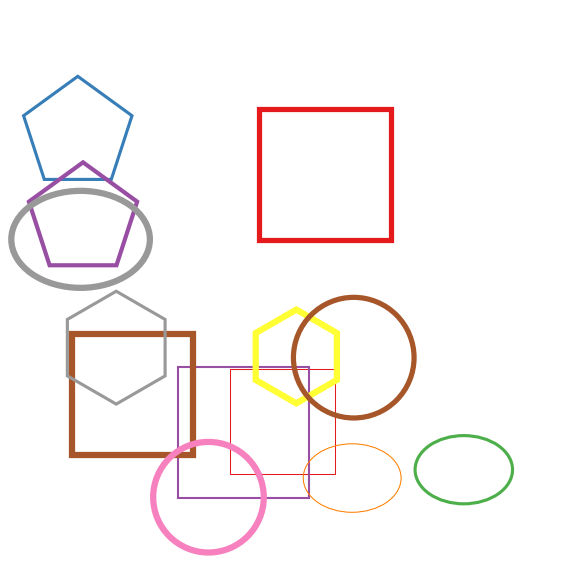[{"shape": "square", "thickness": 0.5, "radius": 0.46, "center": [0.49, 0.27]}, {"shape": "square", "thickness": 2.5, "radius": 0.57, "center": [0.563, 0.697]}, {"shape": "pentagon", "thickness": 1.5, "radius": 0.49, "center": [0.135, 0.768]}, {"shape": "oval", "thickness": 1.5, "radius": 0.42, "center": [0.803, 0.186]}, {"shape": "pentagon", "thickness": 2, "radius": 0.49, "center": [0.144, 0.62]}, {"shape": "square", "thickness": 1, "radius": 0.57, "center": [0.421, 0.25]}, {"shape": "oval", "thickness": 0.5, "radius": 0.42, "center": [0.61, 0.171]}, {"shape": "hexagon", "thickness": 3, "radius": 0.41, "center": [0.513, 0.382]}, {"shape": "square", "thickness": 3, "radius": 0.52, "center": [0.23, 0.316]}, {"shape": "circle", "thickness": 2.5, "radius": 0.52, "center": [0.613, 0.38]}, {"shape": "circle", "thickness": 3, "radius": 0.48, "center": [0.361, 0.138]}, {"shape": "hexagon", "thickness": 1.5, "radius": 0.49, "center": [0.201, 0.397]}, {"shape": "oval", "thickness": 3, "radius": 0.6, "center": [0.14, 0.585]}]